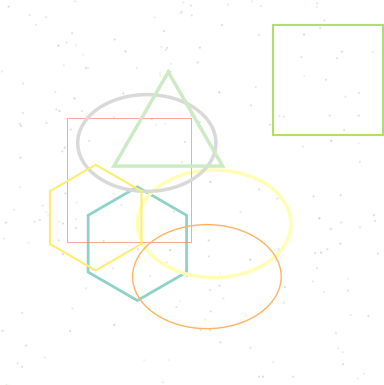[{"shape": "hexagon", "thickness": 2, "radius": 0.74, "center": [0.357, 0.367]}, {"shape": "oval", "thickness": 2.5, "radius": 1.0, "center": [0.556, 0.419]}, {"shape": "square", "thickness": 0.5, "radius": 0.8, "center": [0.335, 0.533]}, {"shape": "oval", "thickness": 1, "radius": 0.97, "center": [0.537, 0.281]}, {"shape": "square", "thickness": 1.5, "radius": 0.71, "center": [0.851, 0.791]}, {"shape": "oval", "thickness": 2.5, "radius": 0.9, "center": [0.381, 0.629]}, {"shape": "triangle", "thickness": 2.5, "radius": 0.81, "center": [0.437, 0.65]}, {"shape": "hexagon", "thickness": 1.5, "radius": 0.69, "center": [0.249, 0.435]}]